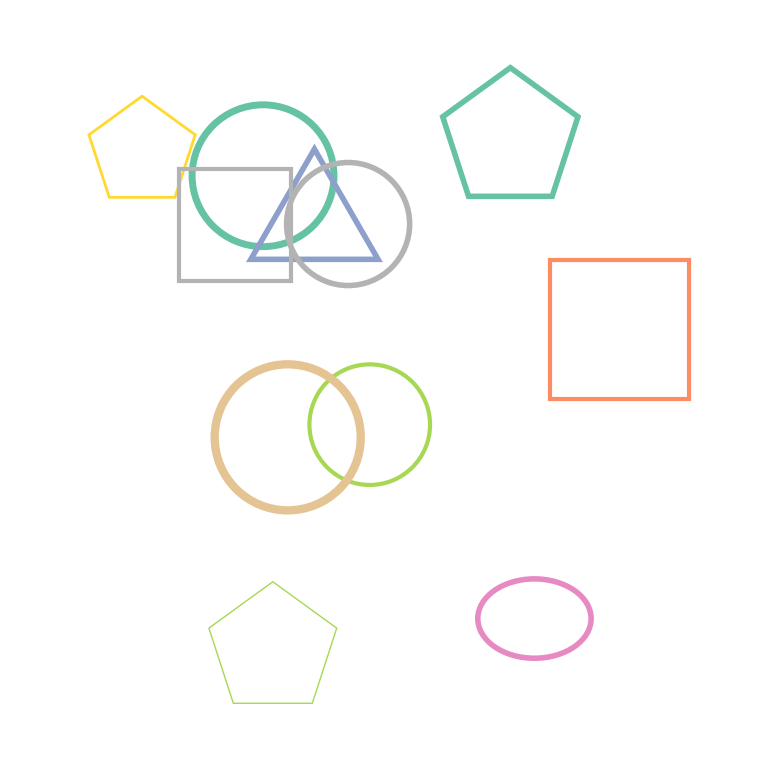[{"shape": "pentagon", "thickness": 2, "radius": 0.46, "center": [0.663, 0.82]}, {"shape": "circle", "thickness": 2.5, "radius": 0.46, "center": [0.342, 0.772]}, {"shape": "square", "thickness": 1.5, "radius": 0.45, "center": [0.805, 0.572]}, {"shape": "triangle", "thickness": 2, "radius": 0.48, "center": [0.408, 0.711]}, {"shape": "oval", "thickness": 2, "radius": 0.37, "center": [0.694, 0.197]}, {"shape": "pentagon", "thickness": 0.5, "radius": 0.44, "center": [0.354, 0.157]}, {"shape": "circle", "thickness": 1.5, "radius": 0.39, "center": [0.48, 0.448]}, {"shape": "pentagon", "thickness": 1, "radius": 0.36, "center": [0.185, 0.802]}, {"shape": "circle", "thickness": 3, "radius": 0.47, "center": [0.374, 0.432]}, {"shape": "circle", "thickness": 2, "radius": 0.4, "center": [0.452, 0.709]}, {"shape": "square", "thickness": 1.5, "radius": 0.36, "center": [0.305, 0.708]}]